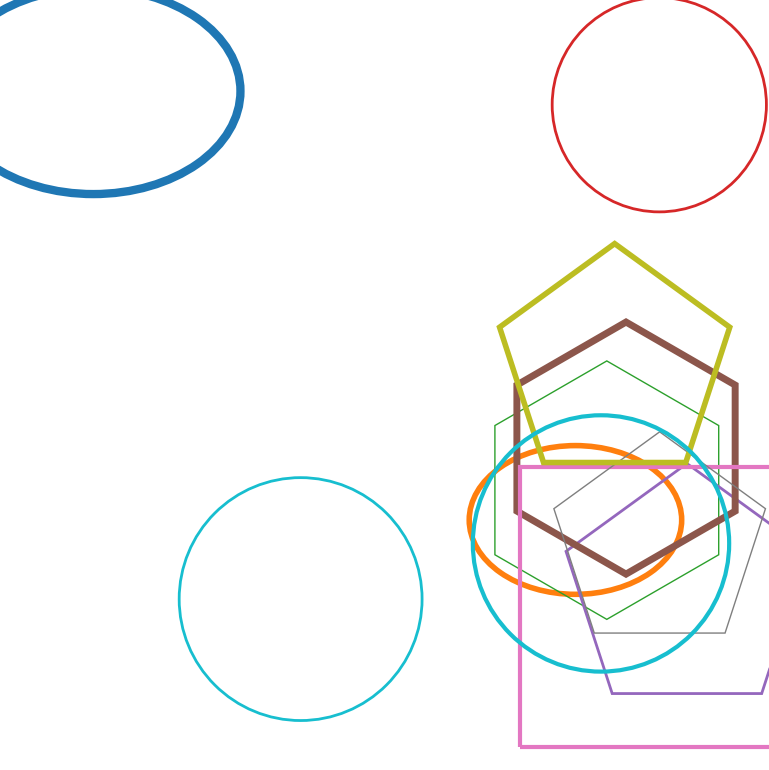[{"shape": "oval", "thickness": 3, "radius": 0.96, "center": [0.121, 0.882]}, {"shape": "oval", "thickness": 2, "radius": 0.69, "center": [0.747, 0.325]}, {"shape": "hexagon", "thickness": 0.5, "radius": 0.84, "center": [0.788, 0.363]}, {"shape": "circle", "thickness": 1, "radius": 0.7, "center": [0.856, 0.864]}, {"shape": "pentagon", "thickness": 1, "radius": 0.83, "center": [0.892, 0.233]}, {"shape": "hexagon", "thickness": 2.5, "radius": 0.82, "center": [0.813, 0.418]}, {"shape": "square", "thickness": 1.5, "radius": 0.91, "center": [0.857, 0.212]}, {"shape": "pentagon", "thickness": 0.5, "radius": 0.72, "center": [0.857, 0.295]}, {"shape": "pentagon", "thickness": 2, "radius": 0.79, "center": [0.798, 0.526]}, {"shape": "circle", "thickness": 1, "radius": 0.79, "center": [0.39, 0.222]}, {"shape": "circle", "thickness": 1.5, "radius": 0.83, "center": [0.781, 0.294]}]